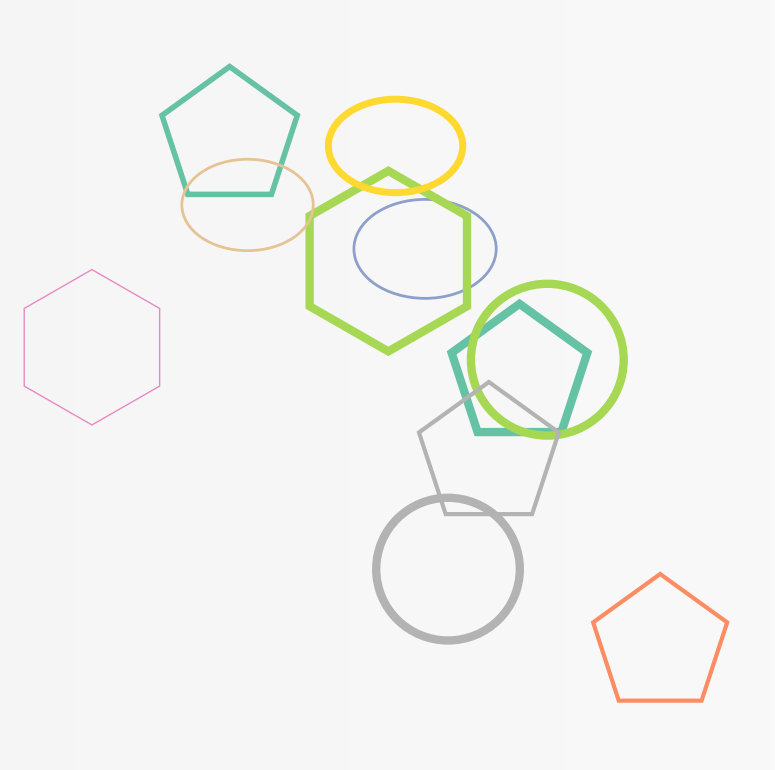[{"shape": "pentagon", "thickness": 3, "radius": 0.46, "center": [0.67, 0.513]}, {"shape": "pentagon", "thickness": 2, "radius": 0.46, "center": [0.296, 0.822]}, {"shape": "pentagon", "thickness": 1.5, "radius": 0.45, "center": [0.852, 0.164]}, {"shape": "oval", "thickness": 1, "radius": 0.46, "center": [0.548, 0.677]}, {"shape": "hexagon", "thickness": 0.5, "radius": 0.5, "center": [0.119, 0.549]}, {"shape": "circle", "thickness": 3, "radius": 0.49, "center": [0.706, 0.533]}, {"shape": "hexagon", "thickness": 3, "radius": 0.59, "center": [0.501, 0.661]}, {"shape": "oval", "thickness": 2.5, "radius": 0.43, "center": [0.51, 0.81]}, {"shape": "oval", "thickness": 1, "radius": 0.42, "center": [0.319, 0.734]}, {"shape": "pentagon", "thickness": 1.5, "radius": 0.47, "center": [0.631, 0.409]}, {"shape": "circle", "thickness": 3, "radius": 0.46, "center": [0.578, 0.261]}]